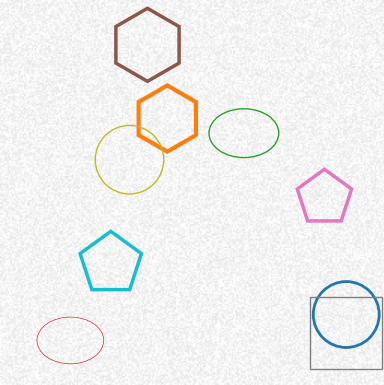[{"shape": "circle", "thickness": 2, "radius": 0.43, "center": [0.899, 0.183]}, {"shape": "hexagon", "thickness": 3, "radius": 0.43, "center": [0.435, 0.692]}, {"shape": "oval", "thickness": 1, "radius": 0.45, "center": [0.633, 0.654]}, {"shape": "oval", "thickness": 0.5, "radius": 0.43, "center": [0.183, 0.116]}, {"shape": "hexagon", "thickness": 2.5, "radius": 0.47, "center": [0.383, 0.884]}, {"shape": "pentagon", "thickness": 2.5, "radius": 0.37, "center": [0.843, 0.486]}, {"shape": "square", "thickness": 1, "radius": 0.47, "center": [0.899, 0.135]}, {"shape": "circle", "thickness": 1, "radius": 0.44, "center": [0.336, 0.585]}, {"shape": "pentagon", "thickness": 2.5, "radius": 0.42, "center": [0.288, 0.315]}]